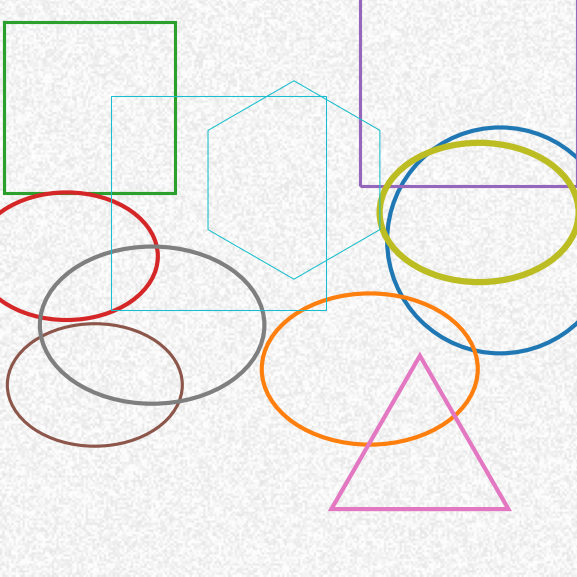[{"shape": "circle", "thickness": 2, "radius": 0.98, "center": [0.866, 0.583]}, {"shape": "oval", "thickness": 2, "radius": 0.94, "center": [0.64, 0.36]}, {"shape": "square", "thickness": 1.5, "radius": 0.74, "center": [0.156, 0.814]}, {"shape": "oval", "thickness": 2, "radius": 0.79, "center": [0.116, 0.555]}, {"shape": "square", "thickness": 1.5, "radius": 0.94, "center": [0.811, 0.865]}, {"shape": "oval", "thickness": 1.5, "radius": 0.76, "center": [0.164, 0.333]}, {"shape": "triangle", "thickness": 2, "radius": 0.89, "center": [0.727, 0.206]}, {"shape": "oval", "thickness": 2, "radius": 0.97, "center": [0.263, 0.436]}, {"shape": "oval", "thickness": 3, "radius": 0.86, "center": [0.83, 0.631]}, {"shape": "hexagon", "thickness": 0.5, "radius": 0.86, "center": [0.509, 0.687]}, {"shape": "square", "thickness": 0.5, "radius": 0.93, "center": [0.378, 0.647]}]